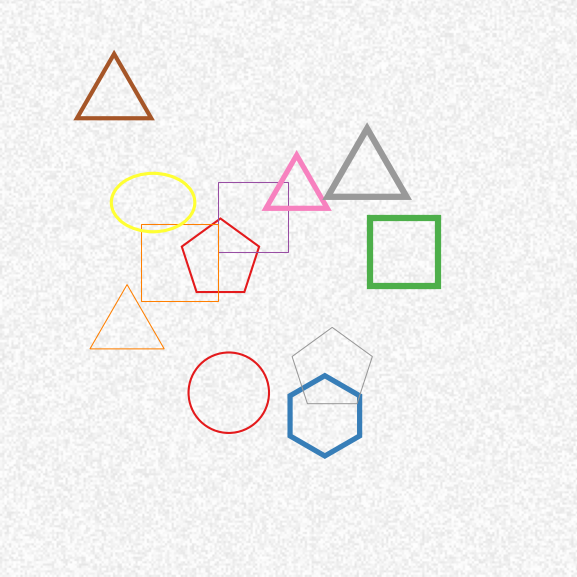[{"shape": "circle", "thickness": 1, "radius": 0.35, "center": [0.396, 0.319]}, {"shape": "pentagon", "thickness": 1, "radius": 0.35, "center": [0.382, 0.55]}, {"shape": "hexagon", "thickness": 2.5, "radius": 0.35, "center": [0.563, 0.279]}, {"shape": "square", "thickness": 3, "radius": 0.3, "center": [0.7, 0.563]}, {"shape": "square", "thickness": 0.5, "radius": 0.3, "center": [0.438, 0.623]}, {"shape": "square", "thickness": 0.5, "radius": 0.33, "center": [0.311, 0.544]}, {"shape": "triangle", "thickness": 0.5, "radius": 0.37, "center": [0.22, 0.432]}, {"shape": "oval", "thickness": 1.5, "radius": 0.36, "center": [0.265, 0.648]}, {"shape": "triangle", "thickness": 2, "radius": 0.37, "center": [0.198, 0.832]}, {"shape": "triangle", "thickness": 2.5, "radius": 0.31, "center": [0.514, 0.669]}, {"shape": "triangle", "thickness": 3, "radius": 0.39, "center": [0.636, 0.698]}, {"shape": "pentagon", "thickness": 0.5, "radius": 0.37, "center": [0.575, 0.359]}]